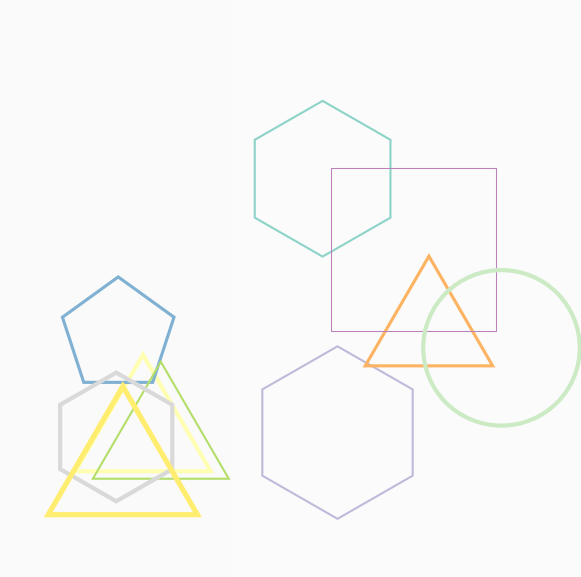[{"shape": "hexagon", "thickness": 1, "radius": 0.67, "center": [0.555, 0.69]}, {"shape": "triangle", "thickness": 2, "radius": 0.67, "center": [0.246, 0.25]}, {"shape": "hexagon", "thickness": 1, "radius": 0.75, "center": [0.581, 0.25]}, {"shape": "pentagon", "thickness": 1.5, "radius": 0.5, "center": [0.203, 0.419]}, {"shape": "triangle", "thickness": 1.5, "radius": 0.63, "center": [0.738, 0.429]}, {"shape": "triangle", "thickness": 1, "radius": 0.67, "center": [0.277, 0.238]}, {"shape": "hexagon", "thickness": 2, "radius": 0.56, "center": [0.2, 0.243]}, {"shape": "square", "thickness": 0.5, "radius": 0.71, "center": [0.711, 0.567]}, {"shape": "circle", "thickness": 2, "radius": 0.67, "center": [0.863, 0.397]}, {"shape": "triangle", "thickness": 2.5, "radius": 0.74, "center": [0.211, 0.182]}]